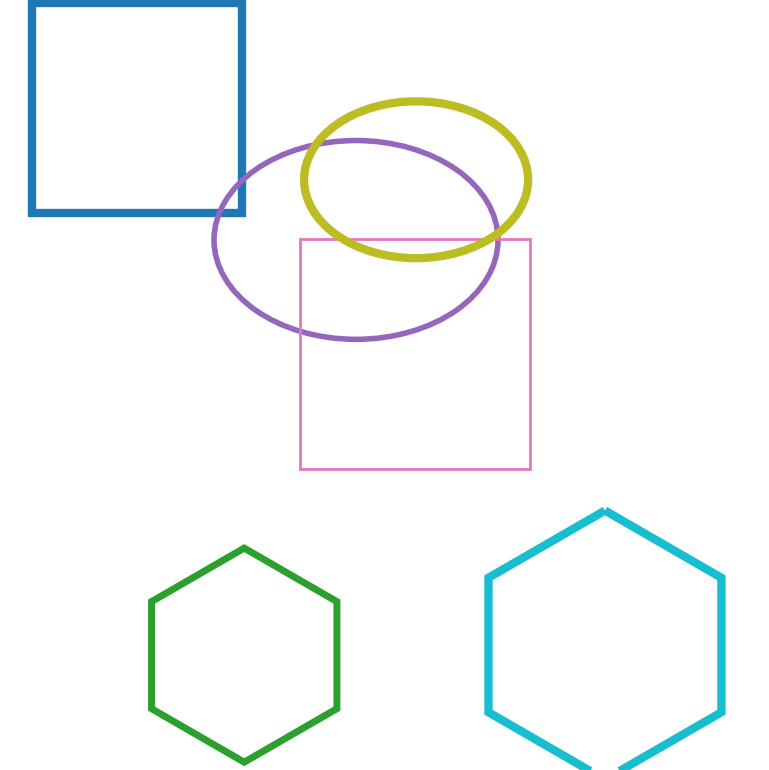[{"shape": "square", "thickness": 3, "radius": 0.68, "center": [0.177, 0.86]}, {"shape": "hexagon", "thickness": 2.5, "radius": 0.7, "center": [0.317, 0.149]}, {"shape": "oval", "thickness": 2, "radius": 0.92, "center": [0.462, 0.688]}, {"shape": "square", "thickness": 1, "radius": 0.75, "center": [0.539, 0.541]}, {"shape": "oval", "thickness": 3, "radius": 0.73, "center": [0.54, 0.767]}, {"shape": "hexagon", "thickness": 3, "radius": 0.87, "center": [0.786, 0.162]}]